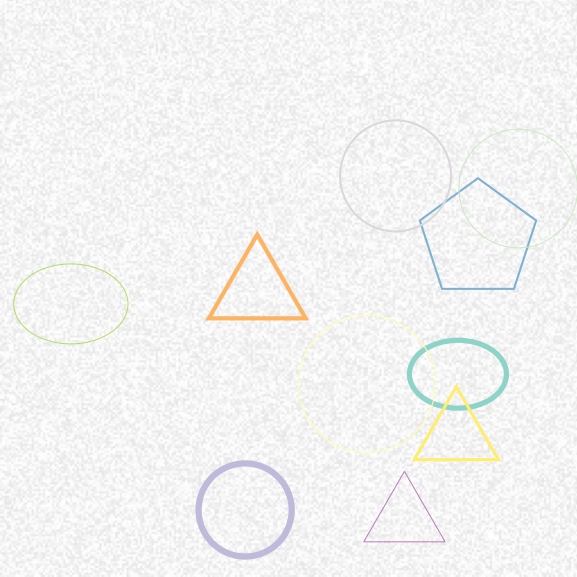[{"shape": "oval", "thickness": 2.5, "radius": 0.42, "center": [0.793, 0.351]}, {"shape": "circle", "thickness": 0.5, "radius": 0.59, "center": [0.635, 0.335]}, {"shape": "circle", "thickness": 3, "radius": 0.4, "center": [0.424, 0.116]}, {"shape": "pentagon", "thickness": 1, "radius": 0.53, "center": [0.828, 0.585]}, {"shape": "triangle", "thickness": 2, "radius": 0.48, "center": [0.445, 0.496]}, {"shape": "oval", "thickness": 0.5, "radius": 0.49, "center": [0.123, 0.473]}, {"shape": "circle", "thickness": 1, "radius": 0.48, "center": [0.685, 0.695]}, {"shape": "triangle", "thickness": 0.5, "radius": 0.41, "center": [0.7, 0.102]}, {"shape": "circle", "thickness": 0.5, "radius": 0.51, "center": [0.897, 0.673]}, {"shape": "triangle", "thickness": 1.5, "radius": 0.42, "center": [0.79, 0.245]}]